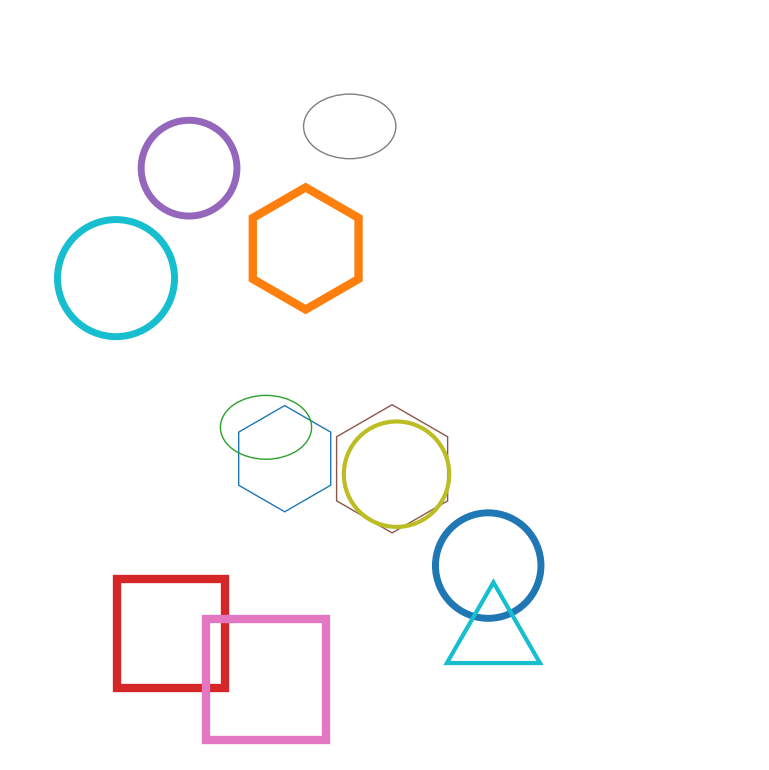[{"shape": "circle", "thickness": 2.5, "radius": 0.34, "center": [0.634, 0.265]}, {"shape": "hexagon", "thickness": 0.5, "radius": 0.34, "center": [0.37, 0.404]}, {"shape": "hexagon", "thickness": 3, "radius": 0.4, "center": [0.397, 0.677]}, {"shape": "oval", "thickness": 0.5, "radius": 0.3, "center": [0.345, 0.445]}, {"shape": "square", "thickness": 3, "radius": 0.35, "center": [0.222, 0.177]}, {"shape": "circle", "thickness": 2.5, "radius": 0.31, "center": [0.246, 0.782]}, {"shape": "hexagon", "thickness": 0.5, "radius": 0.42, "center": [0.509, 0.391]}, {"shape": "square", "thickness": 3, "radius": 0.39, "center": [0.345, 0.117]}, {"shape": "oval", "thickness": 0.5, "radius": 0.3, "center": [0.454, 0.836]}, {"shape": "circle", "thickness": 1.5, "radius": 0.34, "center": [0.515, 0.384]}, {"shape": "circle", "thickness": 2.5, "radius": 0.38, "center": [0.151, 0.639]}, {"shape": "triangle", "thickness": 1.5, "radius": 0.35, "center": [0.641, 0.174]}]